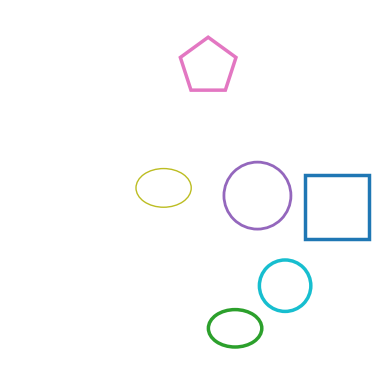[{"shape": "square", "thickness": 2.5, "radius": 0.42, "center": [0.875, 0.463]}, {"shape": "oval", "thickness": 2.5, "radius": 0.35, "center": [0.611, 0.147]}, {"shape": "circle", "thickness": 2, "radius": 0.43, "center": [0.669, 0.492]}, {"shape": "pentagon", "thickness": 2.5, "radius": 0.38, "center": [0.541, 0.827]}, {"shape": "oval", "thickness": 1, "radius": 0.36, "center": [0.425, 0.512]}, {"shape": "circle", "thickness": 2.5, "radius": 0.33, "center": [0.741, 0.258]}]